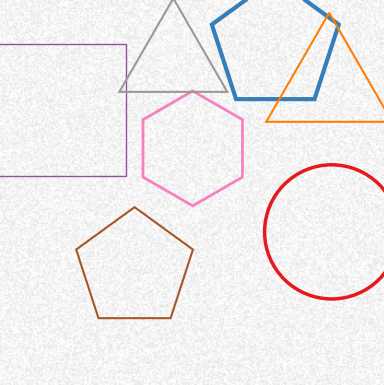[{"shape": "circle", "thickness": 2.5, "radius": 0.87, "center": [0.861, 0.398]}, {"shape": "pentagon", "thickness": 3, "radius": 0.87, "center": [0.715, 0.883]}, {"shape": "square", "thickness": 1, "radius": 0.86, "center": [0.156, 0.714]}, {"shape": "triangle", "thickness": 1.5, "radius": 0.94, "center": [0.855, 0.778]}, {"shape": "pentagon", "thickness": 1.5, "radius": 0.8, "center": [0.349, 0.303]}, {"shape": "hexagon", "thickness": 2, "radius": 0.75, "center": [0.501, 0.615]}, {"shape": "triangle", "thickness": 1.5, "radius": 0.81, "center": [0.45, 0.842]}]